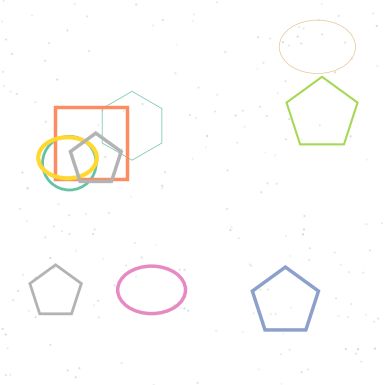[{"shape": "hexagon", "thickness": 0.5, "radius": 0.45, "center": [0.343, 0.673]}, {"shape": "circle", "thickness": 2, "radius": 0.35, "center": [0.18, 0.576]}, {"shape": "square", "thickness": 2.5, "radius": 0.47, "center": [0.236, 0.628]}, {"shape": "pentagon", "thickness": 2.5, "radius": 0.45, "center": [0.741, 0.216]}, {"shape": "oval", "thickness": 2.5, "radius": 0.44, "center": [0.394, 0.247]}, {"shape": "pentagon", "thickness": 1.5, "radius": 0.48, "center": [0.836, 0.704]}, {"shape": "oval", "thickness": 3, "radius": 0.38, "center": [0.175, 0.59]}, {"shape": "oval", "thickness": 0.5, "radius": 0.5, "center": [0.824, 0.878]}, {"shape": "pentagon", "thickness": 2.5, "radius": 0.35, "center": [0.249, 0.585]}, {"shape": "pentagon", "thickness": 2, "radius": 0.35, "center": [0.144, 0.242]}]